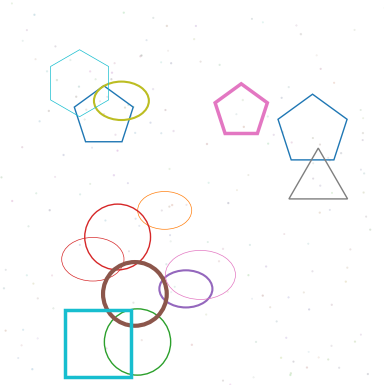[{"shape": "pentagon", "thickness": 1, "radius": 0.47, "center": [0.812, 0.661]}, {"shape": "pentagon", "thickness": 1, "radius": 0.4, "center": [0.27, 0.697]}, {"shape": "oval", "thickness": 0.5, "radius": 0.35, "center": [0.428, 0.454]}, {"shape": "circle", "thickness": 1, "radius": 0.43, "center": [0.357, 0.112]}, {"shape": "oval", "thickness": 0.5, "radius": 0.4, "center": [0.241, 0.327]}, {"shape": "circle", "thickness": 1, "radius": 0.43, "center": [0.306, 0.384]}, {"shape": "oval", "thickness": 1.5, "radius": 0.34, "center": [0.483, 0.25]}, {"shape": "circle", "thickness": 3, "radius": 0.41, "center": [0.35, 0.237]}, {"shape": "pentagon", "thickness": 2.5, "radius": 0.36, "center": [0.627, 0.711]}, {"shape": "oval", "thickness": 0.5, "radius": 0.46, "center": [0.521, 0.286]}, {"shape": "triangle", "thickness": 1, "radius": 0.44, "center": [0.827, 0.527]}, {"shape": "oval", "thickness": 1.5, "radius": 0.36, "center": [0.315, 0.738]}, {"shape": "square", "thickness": 2.5, "radius": 0.43, "center": [0.255, 0.107]}, {"shape": "hexagon", "thickness": 0.5, "radius": 0.43, "center": [0.207, 0.784]}]